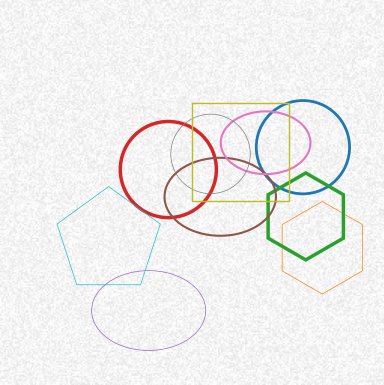[{"shape": "circle", "thickness": 2, "radius": 0.61, "center": [0.787, 0.618]}, {"shape": "hexagon", "thickness": 0.5, "radius": 0.6, "center": [0.837, 0.357]}, {"shape": "hexagon", "thickness": 2.5, "radius": 0.56, "center": [0.794, 0.438]}, {"shape": "circle", "thickness": 2.5, "radius": 0.62, "center": [0.437, 0.56]}, {"shape": "oval", "thickness": 0.5, "radius": 0.74, "center": [0.386, 0.193]}, {"shape": "oval", "thickness": 1.5, "radius": 0.72, "center": [0.572, 0.489]}, {"shape": "oval", "thickness": 1.5, "radius": 0.58, "center": [0.69, 0.629]}, {"shape": "circle", "thickness": 0.5, "radius": 0.52, "center": [0.547, 0.6]}, {"shape": "square", "thickness": 1, "radius": 0.63, "center": [0.626, 0.605]}, {"shape": "pentagon", "thickness": 0.5, "radius": 0.71, "center": [0.282, 0.374]}]